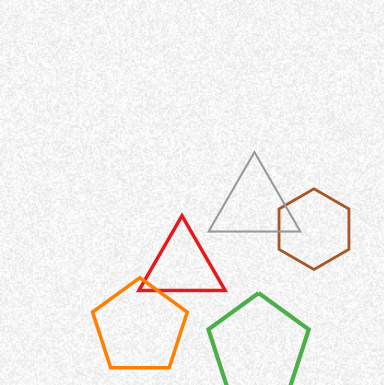[{"shape": "triangle", "thickness": 2.5, "radius": 0.65, "center": [0.473, 0.31]}, {"shape": "pentagon", "thickness": 3, "radius": 0.69, "center": [0.672, 0.102]}, {"shape": "pentagon", "thickness": 2.5, "radius": 0.65, "center": [0.363, 0.149]}, {"shape": "hexagon", "thickness": 2, "radius": 0.52, "center": [0.816, 0.405]}, {"shape": "triangle", "thickness": 1.5, "radius": 0.69, "center": [0.661, 0.467]}]